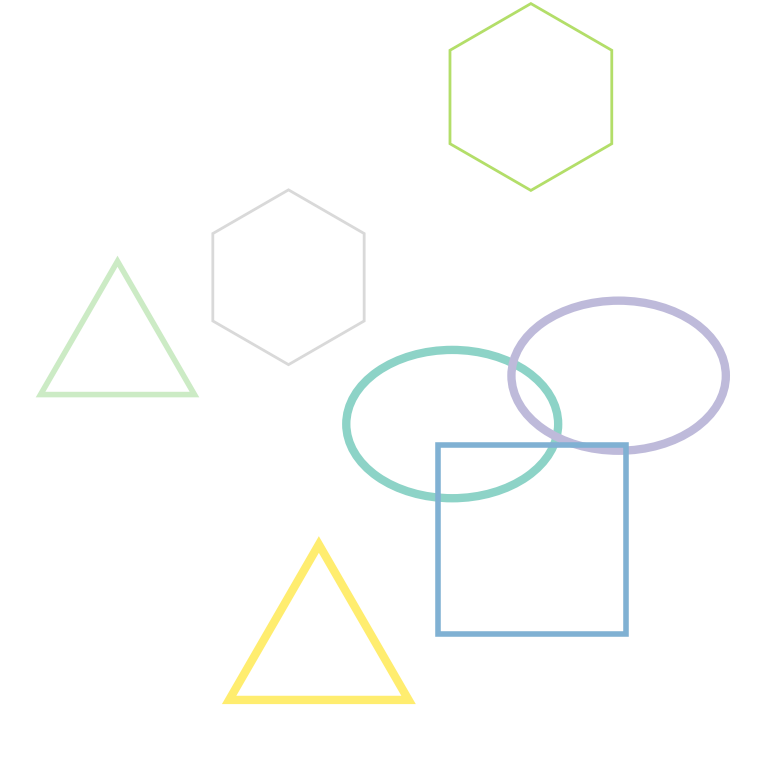[{"shape": "oval", "thickness": 3, "radius": 0.69, "center": [0.587, 0.449]}, {"shape": "oval", "thickness": 3, "radius": 0.7, "center": [0.803, 0.512]}, {"shape": "square", "thickness": 2, "radius": 0.61, "center": [0.691, 0.299]}, {"shape": "hexagon", "thickness": 1, "radius": 0.61, "center": [0.689, 0.874]}, {"shape": "hexagon", "thickness": 1, "radius": 0.57, "center": [0.375, 0.64]}, {"shape": "triangle", "thickness": 2, "radius": 0.58, "center": [0.153, 0.545]}, {"shape": "triangle", "thickness": 3, "radius": 0.67, "center": [0.414, 0.158]}]